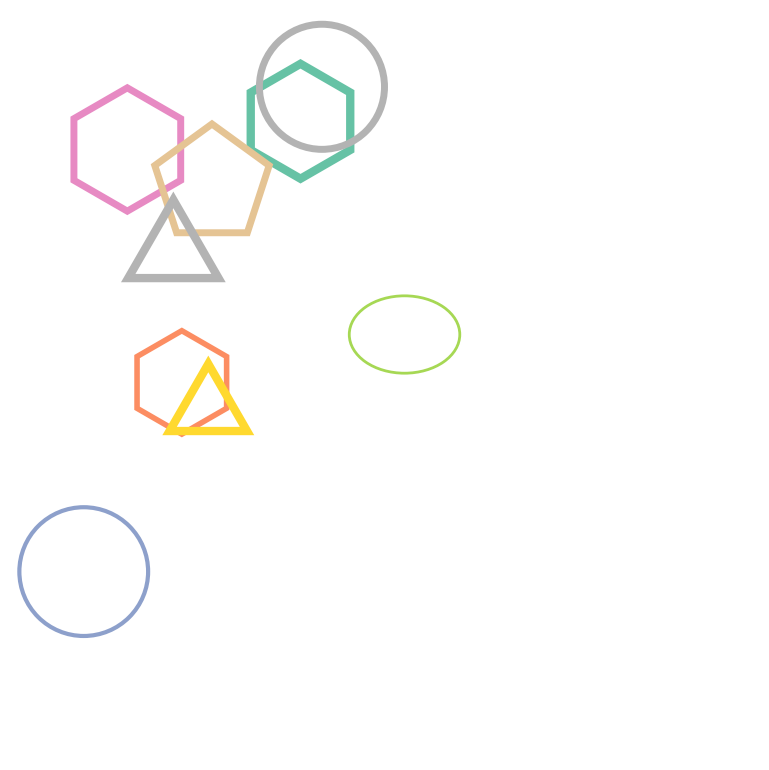[{"shape": "hexagon", "thickness": 3, "radius": 0.37, "center": [0.39, 0.843]}, {"shape": "hexagon", "thickness": 2, "radius": 0.34, "center": [0.236, 0.503]}, {"shape": "circle", "thickness": 1.5, "radius": 0.42, "center": [0.109, 0.258]}, {"shape": "hexagon", "thickness": 2.5, "radius": 0.4, "center": [0.165, 0.806]}, {"shape": "oval", "thickness": 1, "radius": 0.36, "center": [0.525, 0.566]}, {"shape": "triangle", "thickness": 3, "radius": 0.29, "center": [0.271, 0.469]}, {"shape": "pentagon", "thickness": 2.5, "radius": 0.39, "center": [0.275, 0.761]}, {"shape": "triangle", "thickness": 3, "radius": 0.34, "center": [0.225, 0.673]}, {"shape": "circle", "thickness": 2.5, "radius": 0.41, "center": [0.418, 0.887]}]